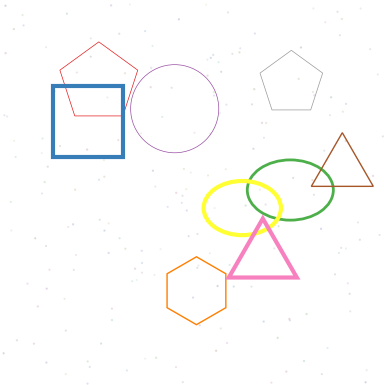[{"shape": "pentagon", "thickness": 0.5, "radius": 0.53, "center": [0.257, 0.785]}, {"shape": "square", "thickness": 3, "radius": 0.46, "center": [0.228, 0.685]}, {"shape": "oval", "thickness": 2, "radius": 0.56, "center": [0.754, 0.506]}, {"shape": "circle", "thickness": 0.5, "radius": 0.57, "center": [0.454, 0.718]}, {"shape": "hexagon", "thickness": 1, "radius": 0.44, "center": [0.51, 0.245]}, {"shape": "oval", "thickness": 3, "radius": 0.5, "center": [0.629, 0.46]}, {"shape": "triangle", "thickness": 1, "radius": 0.46, "center": [0.889, 0.562]}, {"shape": "triangle", "thickness": 3, "radius": 0.51, "center": [0.683, 0.33]}, {"shape": "pentagon", "thickness": 0.5, "radius": 0.43, "center": [0.757, 0.784]}]